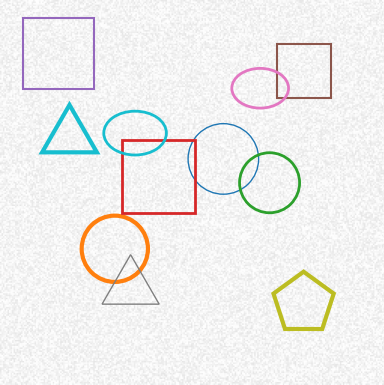[{"shape": "circle", "thickness": 1, "radius": 0.46, "center": [0.58, 0.587]}, {"shape": "circle", "thickness": 3, "radius": 0.43, "center": [0.298, 0.354]}, {"shape": "circle", "thickness": 2, "radius": 0.39, "center": [0.7, 0.525]}, {"shape": "square", "thickness": 2, "radius": 0.48, "center": [0.412, 0.541]}, {"shape": "square", "thickness": 1.5, "radius": 0.46, "center": [0.153, 0.862]}, {"shape": "square", "thickness": 1.5, "radius": 0.35, "center": [0.789, 0.815]}, {"shape": "oval", "thickness": 2, "radius": 0.37, "center": [0.676, 0.771]}, {"shape": "triangle", "thickness": 1, "radius": 0.43, "center": [0.339, 0.253]}, {"shape": "pentagon", "thickness": 3, "radius": 0.41, "center": [0.789, 0.212]}, {"shape": "triangle", "thickness": 3, "radius": 0.41, "center": [0.181, 0.645]}, {"shape": "oval", "thickness": 2, "radius": 0.41, "center": [0.351, 0.654]}]